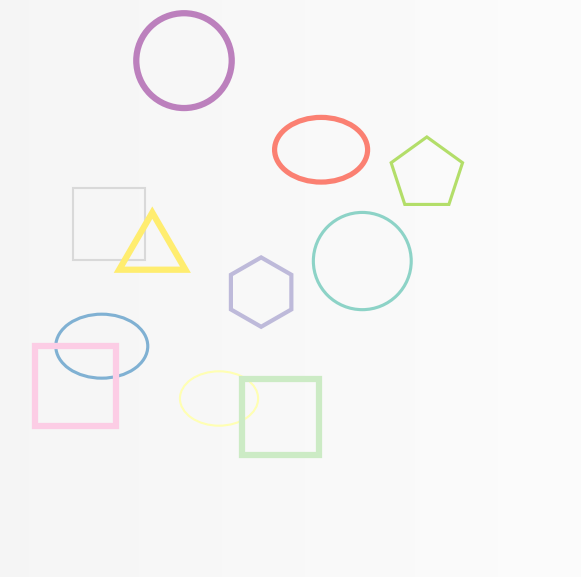[{"shape": "circle", "thickness": 1.5, "radius": 0.42, "center": [0.623, 0.547]}, {"shape": "oval", "thickness": 1, "radius": 0.34, "center": [0.377, 0.309]}, {"shape": "hexagon", "thickness": 2, "radius": 0.3, "center": [0.449, 0.493]}, {"shape": "oval", "thickness": 2.5, "radius": 0.4, "center": [0.552, 0.74]}, {"shape": "oval", "thickness": 1.5, "radius": 0.4, "center": [0.175, 0.4]}, {"shape": "pentagon", "thickness": 1.5, "radius": 0.32, "center": [0.734, 0.697]}, {"shape": "square", "thickness": 3, "radius": 0.35, "center": [0.129, 0.331]}, {"shape": "square", "thickness": 1, "radius": 0.31, "center": [0.188, 0.611]}, {"shape": "circle", "thickness": 3, "radius": 0.41, "center": [0.317, 0.894]}, {"shape": "square", "thickness": 3, "radius": 0.33, "center": [0.482, 0.277]}, {"shape": "triangle", "thickness": 3, "radius": 0.33, "center": [0.262, 0.565]}]